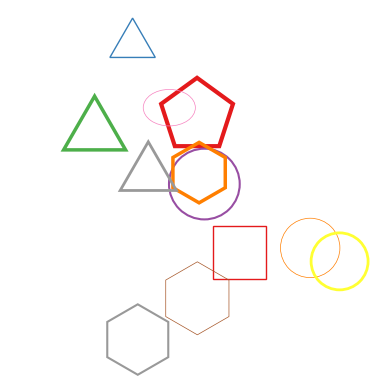[{"shape": "pentagon", "thickness": 3, "radius": 0.49, "center": [0.512, 0.7]}, {"shape": "square", "thickness": 1, "radius": 0.34, "center": [0.623, 0.343]}, {"shape": "triangle", "thickness": 1, "radius": 0.34, "center": [0.344, 0.885]}, {"shape": "triangle", "thickness": 2.5, "radius": 0.46, "center": [0.246, 0.657]}, {"shape": "circle", "thickness": 1.5, "radius": 0.46, "center": [0.531, 0.522]}, {"shape": "hexagon", "thickness": 2.5, "radius": 0.39, "center": [0.517, 0.552]}, {"shape": "circle", "thickness": 0.5, "radius": 0.39, "center": [0.806, 0.356]}, {"shape": "circle", "thickness": 2, "radius": 0.37, "center": [0.882, 0.321]}, {"shape": "hexagon", "thickness": 0.5, "radius": 0.47, "center": [0.513, 0.225]}, {"shape": "oval", "thickness": 0.5, "radius": 0.34, "center": [0.44, 0.72]}, {"shape": "hexagon", "thickness": 1.5, "radius": 0.46, "center": [0.358, 0.118]}, {"shape": "triangle", "thickness": 2, "radius": 0.42, "center": [0.385, 0.547]}]